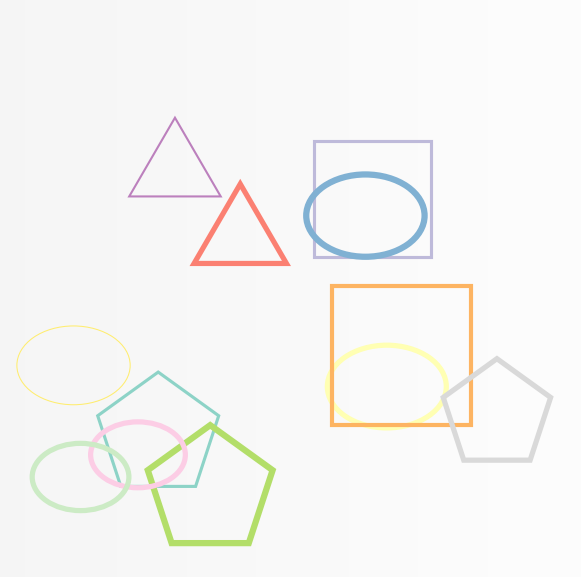[{"shape": "pentagon", "thickness": 1.5, "radius": 0.55, "center": [0.272, 0.245]}, {"shape": "oval", "thickness": 2.5, "radius": 0.51, "center": [0.665, 0.33]}, {"shape": "square", "thickness": 1.5, "radius": 0.5, "center": [0.641, 0.654]}, {"shape": "triangle", "thickness": 2.5, "radius": 0.46, "center": [0.413, 0.589]}, {"shape": "oval", "thickness": 3, "radius": 0.51, "center": [0.629, 0.626]}, {"shape": "square", "thickness": 2, "radius": 0.6, "center": [0.69, 0.384]}, {"shape": "pentagon", "thickness": 3, "radius": 0.56, "center": [0.362, 0.15]}, {"shape": "oval", "thickness": 2.5, "radius": 0.41, "center": [0.237, 0.212]}, {"shape": "pentagon", "thickness": 2.5, "radius": 0.49, "center": [0.855, 0.281]}, {"shape": "triangle", "thickness": 1, "radius": 0.45, "center": [0.301, 0.704]}, {"shape": "oval", "thickness": 2.5, "radius": 0.42, "center": [0.139, 0.173]}, {"shape": "oval", "thickness": 0.5, "radius": 0.49, "center": [0.126, 0.366]}]